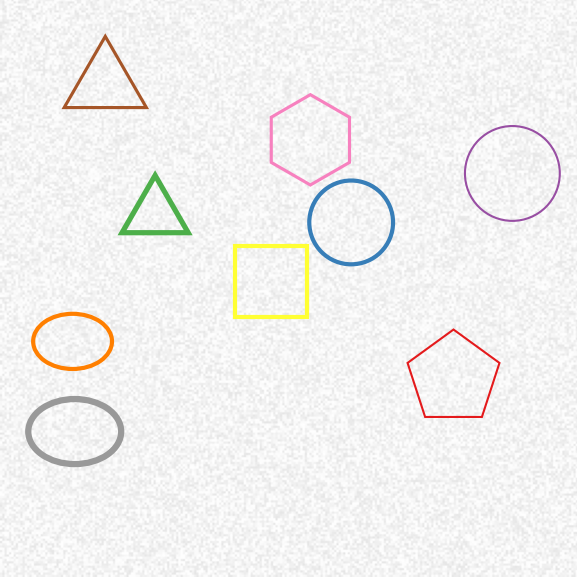[{"shape": "pentagon", "thickness": 1, "radius": 0.42, "center": [0.785, 0.345]}, {"shape": "circle", "thickness": 2, "radius": 0.36, "center": [0.608, 0.614]}, {"shape": "triangle", "thickness": 2.5, "radius": 0.33, "center": [0.269, 0.629]}, {"shape": "circle", "thickness": 1, "radius": 0.41, "center": [0.887, 0.699]}, {"shape": "oval", "thickness": 2, "radius": 0.34, "center": [0.126, 0.408]}, {"shape": "square", "thickness": 2, "radius": 0.31, "center": [0.469, 0.512]}, {"shape": "triangle", "thickness": 1.5, "radius": 0.41, "center": [0.182, 0.854]}, {"shape": "hexagon", "thickness": 1.5, "radius": 0.39, "center": [0.537, 0.757]}, {"shape": "oval", "thickness": 3, "radius": 0.4, "center": [0.129, 0.252]}]